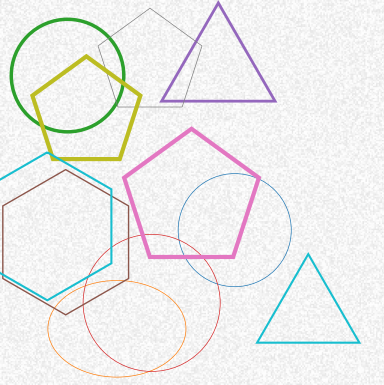[{"shape": "circle", "thickness": 0.5, "radius": 0.73, "center": [0.61, 0.402]}, {"shape": "oval", "thickness": 0.5, "radius": 0.9, "center": [0.304, 0.146]}, {"shape": "circle", "thickness": 2.5, "radius": 0.73, "center": [0.175, 0.804]}, {"shape": "circle", "thickness": 0.5, "radius": 0.89, "center": [0.394, 0.213]}, {"shape": "triangle", "thickness": 2, "radius": 0.85, "center": [0.567, 0.822]}, {"shape": "hexagon", "thickness": 1, "radius": 0.94, "center": [0.171, 0.371]}, {"shape": "pentagon", "thickness": 3, "radius": 0.92, "center": [0.497, 0.481]}, {"shape": "pentagon", "thickness": 0.5, "radius": 0.71, "center": [0.39, 0.837]}, {"shape": "pentagon", "thickness": 3, "radius": 0.74, "center": [0.224, 0.706]}, {"shape": "hexagon", "thickness": 1.5, "radius": 0.96, "center": [0.123, 0.412]}, {"shape": "triangle", "thickness": 1.5, "radius": 0.77, "center": [0.801, 0.187]}]